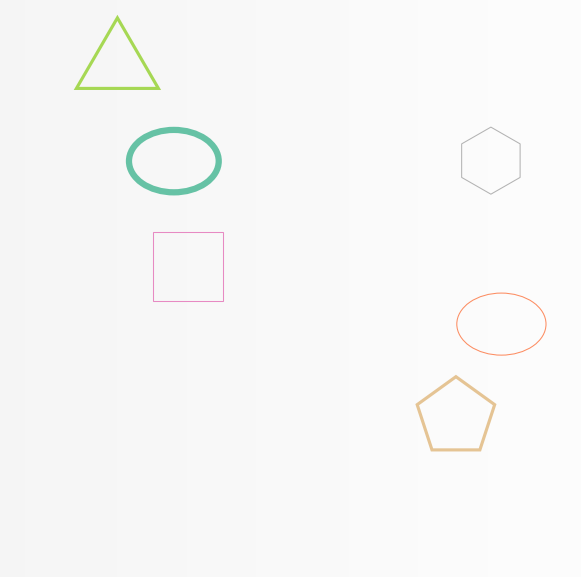[{"shape": "oval", "thickness": 3, "radius": 0.39, "center": [0.299, 0.72]}, {"shape": "oval", "thickness": 0.5, "radius": 0.38, "center": [0.863, 0.438]}, {"shape": "square", "thickness": 0.5, "radius": 0.3, "center": [0.323, 0.538]}, {"shape": "triangle", "thickness": 1.5, "radius": 0.41, "center": [0.202, 0.887]}, {"shape": "pentagon", "thickness": 1.5, "radius": 0.35, "center": [0.784, 0.277]}, {"shape": "hexagon", "thickness": 0.5, "radius": 0.29, "center": [0.845, 0.721]}]